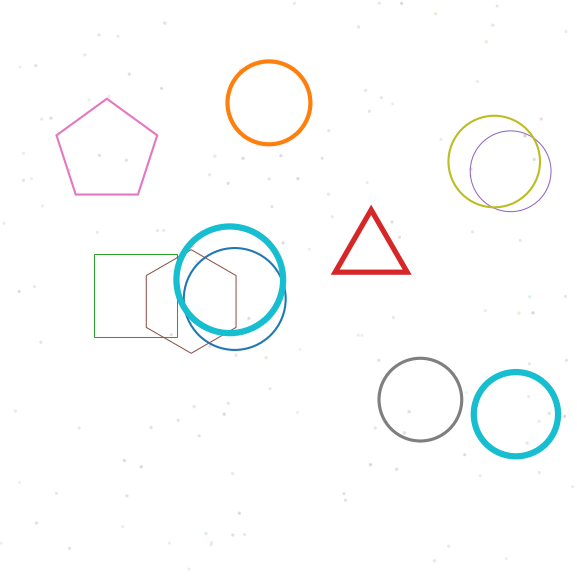[{"shape": "circle", "thickness": 1, "radius": 0.44, "center": [0.406, 0.481]}, {"shape": "circle", "thickness": 2, "radius": 0.36, "center": [0.466, 0.821]}, {"shape": "square", "thickness": 0.5, "radius": 0.36, "center": [0.235, 0.488]}, {"shape": "triangle", "thickness": 2.5, "radius": 0.36, "center": [0.643, 0.564]}, {"shape": "circle", "thickness": 0.5, "radius": 0.35, "center": [0.884, 0.703]}, {"shape": "hexagon", "thickness": 0.5, "radius": 0.45, "center": [0.331, 0.477]}, {"shape": "pentagon", "thickness": 1, "radius": 0.46, "center": [0.185, 0.736]}, {"shape": "circle", "thickness": 1.5, "radius": 0.36, "center": [0.728, 0.307]}, {"shape": "circle", "thickness": 1, "radius": 0.4, "center": [0.856, 0.719]}, {"shape": "circle", "thickness": 3, "radius": 0.46, "center": [0.398, 0.515]}, {"shape": "circle", "thickness": 3, "radius": 0.36, "center": [0.893, 0.282]}]